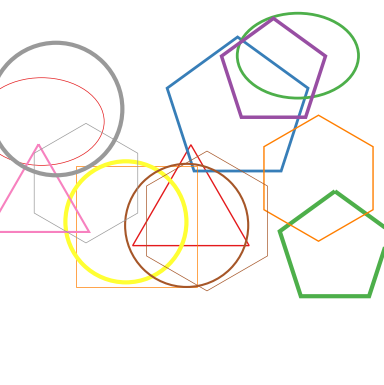[{"shape": "triangle", "thickness": 1, "radius": 0.87, "center": [0.496, 0.449]}, {"shape": "oval", "thickness": 0.5, "radius": 0.81, "center": [0.108, 0.684]}, {"shape": "pentagon", "thickness": 2, "radius": 0.96, "center": [0.617, 0.711]}, {"shape": "oval", "thickness": 2, "radius": 0.79, "center": [0.774, 0.855]}, {"shape": "pentagon", "thickness": 3, "radius": 0.75, "center": [0.87, 0.353]}, {"shape": "pentagon", "thickness": 2.5, "radius": 0.71, "center": [0.71, 0.81]}, {"shape": "square", "thickness": 0.5, "radius": 0.79, "center": [0.355, 0.411]}, {"shape": "hexagon", "thickness": 1, "radius": 0.82, "center": [0.827, 0.537]}, {"shape": "circle", "thickness": 3, "radius": 0.79, "center": [0.327, 0.424]}, {"shape": "circle", "thickness": 1.5, "radius": 0.8, "center": [0.485, 0.415]}, {"shape": "hexagon", "thickness": 0.5, "radius": 0.91, "center": [0.538, 0.426]}, {"shape": "triangle", "thickness": 1.5, "radius": 0.76, "center": [0.1, 0.473]}, {"shape": "hexagon", "thickness": 0.5, "radius": 0.78, "center": [0.223, 0.524]}, {"shape": "circle", "thickness": 3, "radius": 0.86, "center": [0.146, 0.717]}]